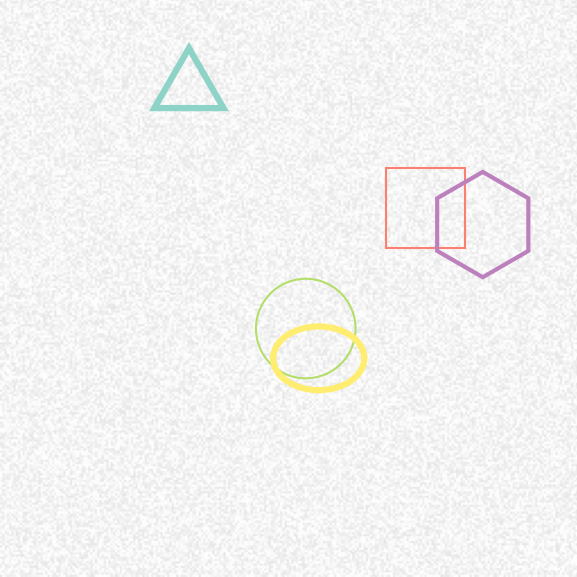[{"shape": "triangle", "thickness": 3, "radius": 0.35, "center": [0.327, 0.847]}, {"shape": "square", "thickness": 1, "radius": 0.34, "center": [0.737, 0.639]}, {"shape": "circle", "thickness": 1, "radius": 0.43, "center": [0.529, 0.43]}, {"shape": "hexagon", "thickness": 2, "radius": 0.46, "center": [0.836, 0.61]}, {"shape": "oval", "thickness": 3, "radius": 0.39, "center": [0.552, 0.379]}]